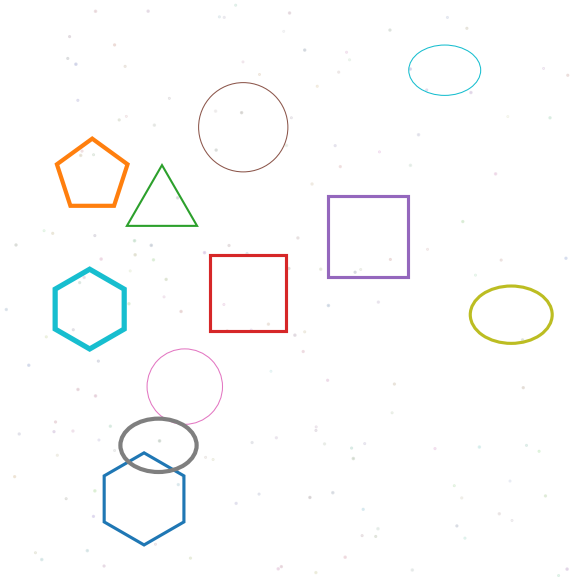[{"shape": "hexagon", "thickness": 1.5, "radius": 0.4, "center": [0.249, 0.135]}, {"shape": "pentagon", "thickness": 2, "radius": 0.32, "center": [0.16, 0.695]}, {"shape": "triangle", "thickness": 1, "radius": 0.35, "center": [0.28, 0.643]}, {"shape": "square", "thickness": 1.5, "radius": 0.33, "center": [0.43, 0.491]}, {"shape": "square", "thickness": 1.5, "radius": 0.35, "center": [0.637, 0.589]}, {"shape": "circle", "thickness": 0.5, "radius": 0.39, "center": [0.421, 0.779]}, {"shape": "circle", "thickness": 0.5, "radius": 0.33, "center": [0.32, 0.33]}, {"shape": "oval", "thickness": 2, "radius": 0.33, "center": [0.274, 0.228]}, {"shape": "oval", "thickness": 1.5, "radius": 0.35, "center": [0.885, 0.454]}, {"shape": "hexagon", "thickness": 2.5, "radius": 0.35, "center": [0.155, 0.464]}, {"shape": "oval", "thickness": 0.5, "radius": 0.31, "center": [0.77, 0.878]}]